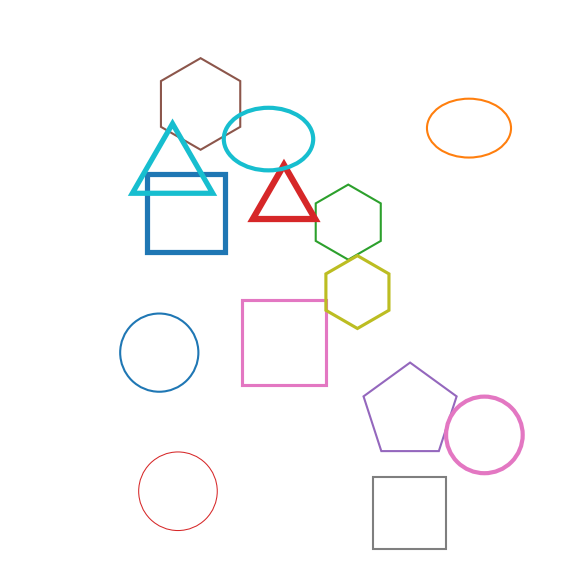[{"shape": "circle", "thickness": 1, "radius": 0.34, "center": [0.276, 0.389]}, {"shape": "square", "thickness": 2.5, "radius": 0.34, "center": [0.322, 0.63]}, {"shape": "oval", "thickness": 1, "radius": 0.36, "center": [0.812, 0.777]}, {"shape": "hexagon", "thickness": 1, "radius": 0.33, "center": [0.603, 0.614]}, {"shape": "triangle", "thickness": 3, "radius": 0.31, "center": [0.492, 0.651]}, {"shape": "circle", "thickness": 0.5, "radius": 0.34, "center": [0.308, 0.148]}, {"shape": "pentagon", "thickness": 1, "radius": 0.42, "center": [0.71, 0.287]}, {"shape": "hexagon", "thickness": 1, "radius": 0.4, "center": [0.347, 0.819]}, {"shape": "square", "thickness": 1.5, "radius": 0.37, "center": [0.492, 0.406]}, {"shape": "circle", "thickness": 2, "radius": 0.33, "center": [0.839, 0.246]}, {"shape": "square", "thickness": 1, "radius": 0.31, "center": [0.709, 0.111]}, {"shape": "hexagon", "thickness": 1.5, "radius": 0.32, "center": [0.619, 0.493]}, {"shape": "oval", "thickness": 2, "radius": 0.39, "center": [0.465, 0.758]}, {"shape": "triangle", "thickness": 2.5, "radius": 0.4, "center": [0.299, 0.705]}]